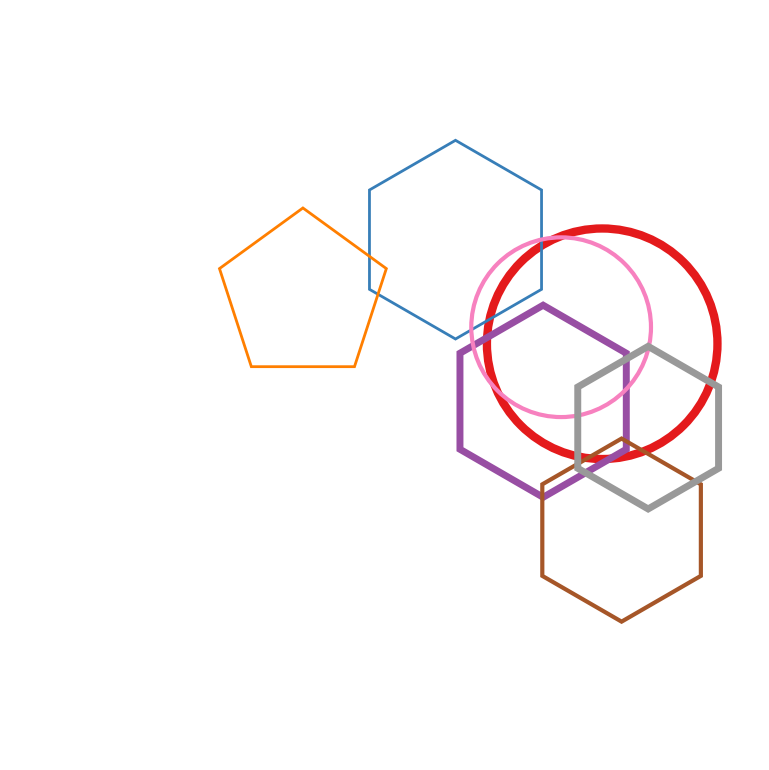[{"shape": "circle", "thickness": 3, "radius": 0.75, "center": [0.782, 0.554]}, {"shape": "hexagon", "thickness": 1, "radius": 0.65, "center": [0.592, 0.689]}, {"shape": "hexagon", "thickness": 2.5, "radius": 0.62, "center": [0.705, 0.479]}, {"shape": "pentagon", "thickness": 1, "radius": 0.57, "center": [0.393, 0.616]}, {"shape": "hexagon", "thickness": 1.5, "radius": 0.59, "center": [0.807, 0.312]}, {"shape": "circle", "thickness": 1.5, "radius": 0.58, "center": [0.729, 0.575]}, {"shape": "hexagon", "thickness": 2.5, "radius": 0.53, "center": [0.842, 0.445]}]